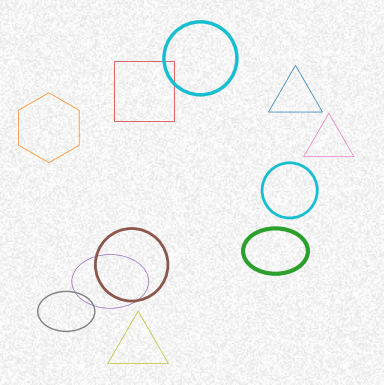[{"shape": "triangle", "thickness": 0.5, "radius": 0.4, "center": [0.768, 0.749]}, {"shape": "hexagon", "thickness": 0.5, "radius": 0.45, "center": [0.127, 0.668]}, {"shape": "oval", "thickness": 3, "radius": 0.42, "center": [0.716, 0.348]}, {"shape": "square", "thickness": 0.5, "radius": 0.39, "center": [0.374, 0.763]}, {"shape": "oval", "thickness": 0.5, "radius": 0.5, "center": [0.286, 0.269]}, {"shape": "circle", "thickness": 2, "radius": 0.47, "center": [0.342, 0.312]}, {"shape": "triangle", "thickness": 0.5, "radius": 0.38, "center": [0.854, 0.631]}, {"shape": "oval", "thickness": 1, "radius": 0.37, "center": [0.172, 0.191]}, {"shape": "triangle", "thickness": 0.5, "radius": 0.46, "center": [0.359, 0.101]}, {"shape": "circle", "thickness": 2.5, "radius": 0.47, "center": [0.521, 0.849]}, {"shape": "circle", "thickness": 2, "radius": 0.36, "center": [0.752, 0.505]}]